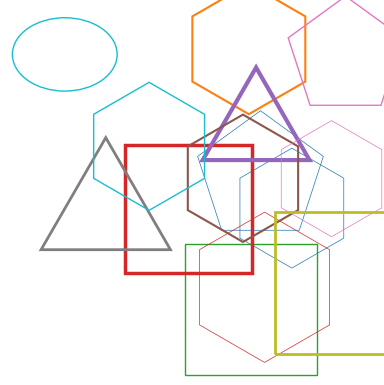[{"shape": "pentagon", "thickness": 0.5, "radius": 0.86, "center": [0.677, 0.541]}, {"shape": "hexagon", "thickness": 0.5, "radius": 0.78, "center": [0.758, 0.459]}, {"shape": "hexagon", "thickness": 1.5, "radius": 0.85, "center": [0.646, 0.873]}, {"shape": "square", "thickness": 1, "radius": 0.85, "center": [0.652, 0.196]}, {"shape": "hexagon", "thickness": 0.5, "radius": 0.98, "center": [0.687, 0.254]}, {"shape": "square", "thickness": 2.5, "radius": 0.83, "center": [0.49, 0.458]}, {"shape": "triangle", "thickness": 3, "radius": 0.8, "center": [0.665, 0.664]}, {"shape": "hexagon", "thickness": 1.5, "radius": 0.83, "center": [0.631, 0.537]}, {"shape": "hexagon", "thickness": 0.5, "radius": 0.75, "center": [0.861, 0.536]}, {"shape": "pentagon", "thickness": 1, "radius": 0.78, "center": [0.898, 0.853]}, {"shape": "triangle", "thickness": 2, "radius": 0.97, "center": [0.275, 0.448]}, {"shape": "square", "thickness": 2, "radius": 0.92, "center": [0.898, 0.265]}, {"shape": "oval", "thickness": 1, "radius": 0.68, "center": [0.168, 0.859]}, {"shape": "hexagon", "thickness": 1, "radius": 0.83, "center": [0.387, 0.62]}]